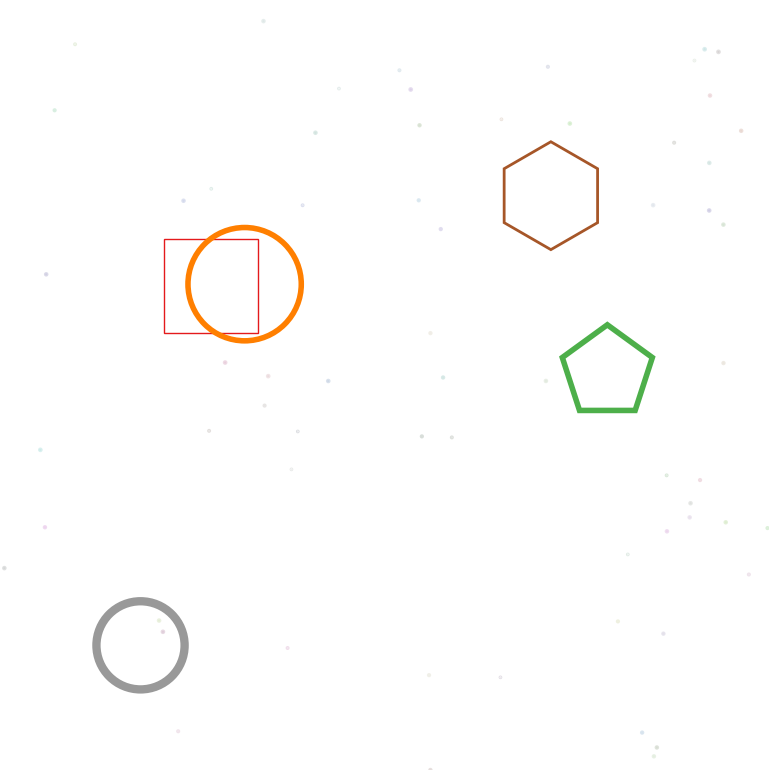[{"shape": "square", "thickness": 0.5, "radius": 0.3, "center": [0.274, 0.629]}, {"shape": "pentagon", "thickness": 2, "radius": 0.31, "center": [0.789, 0.517]}, {"shape": "circle", "thickness": 2, "radius": 0.37, "center": [0.318, 0.631]}, {"shape": "hexagon", "thickness": 1, "radius": 0.35, "center": [0.715, 0.746]}, {"shape": "circle", "thickness": 3, "radius": 0.29, "center": [0.182, 0.162]}]